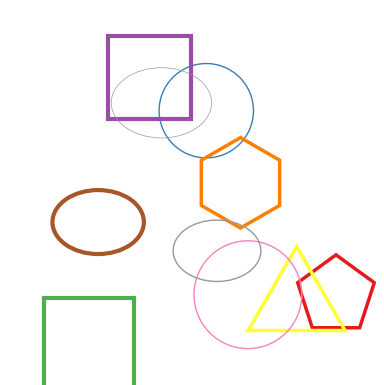[{"shape": "pentagon", "thickness": 2.5, "radius": 0.52, "center": [0.873, 0.233]}, {"shape": "circle", "thickness": 1, "radius": 0.61, "center": [0.536, 0.712]}, {"shape": "square", "thickness": 3, "radius": 0.59, "center": [0.23, 0.108]}, {"shape": "square", "thickness": 3, "radius": 0.54, "center": [0.389, 0.798]}, {"shape": "hexagon", "thickness": 2.5, "radius": 0.59, "center": [0.625, 0.525]}, {"shape": "triangle", "thickness": 2.5, "radius": 0.73, "center": [0.771, 0.214]}, {"shape": "oval", "thickness": 3, "radius": 0.59, "center": [0.255, 0.423]}, {"shape": "circle", "thickness": 1, "radius": 0.7, "center": [0.644, 0.235]}, {"shape": "oval", "thickness": 0.5, "radius": 0.65, "center": [0.419, 0.733]}, {"shape": "oval", "thickness": 1, "radius": 0.57, "center": [0.564, 0.349]}]